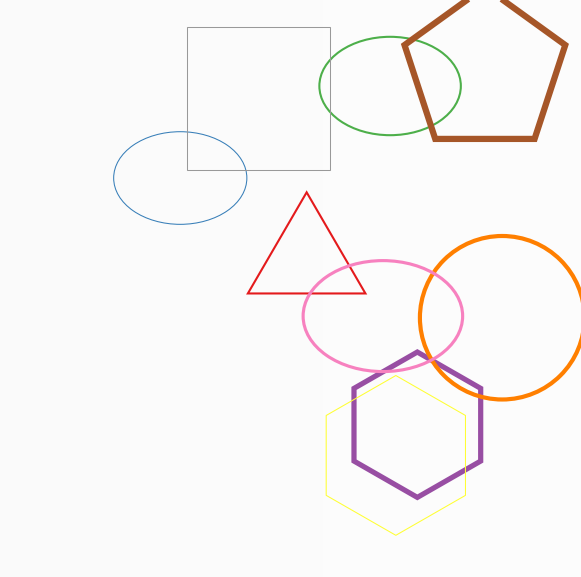[{"shape": "triangle", "thickness": 1, "radius": 0.58, "center": [0.528, 0.549]}, {"shape": "oval", "thickness": 0.5, "radius": 0.57, "center": [0.31, 0.691]}, {"shape": "oval", "thickness": 1, "radius": 0.61, "center": [0.671, 0.85]}, {"shape": "hexagon", "thickness": 2.5, "radius": 0.63, "center": [0.718, 0.264]}, {"shape": "circle", "thickness": 2, "radius": 0.71, "center": [0.864, 0.449]}, {"shape": "hexagon", "thickness": 0.5, "radius": 0.69, "center": [0.681, 0.211]}, {"shape": "pentagon", "thickness": 3, "radius": 0.73, "center": [0.834, 0.876]}, {"shape": "oval", "thickness": 1.5, "radius": 0.69, "center": [0.659, 0.452]}, {"shape": "square", "thickness": 0.5, "radius": 0.62, "center": [0.445, 0.828]}]